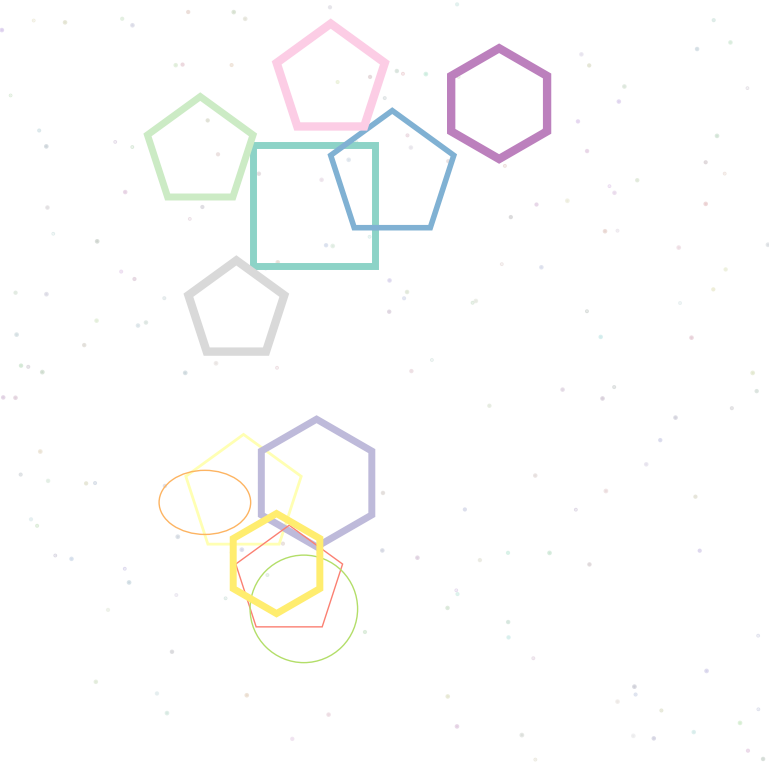[{"shape": "square", "thickness": 2.5, "radius": 0.39, "center": [0.408, 0.733]}, {"shape": "pentagon", "thickness": 1, "radius": 0.39, "center": [0.316, 0.357]}, {"shape": "hexagon", "thickness": 2.5, "radius": 0.41, "center": [0.411, 0.373]}, {"shape": "pentagon", "thickness": 0.5, "radius": 0.36, "center": [0.376, 0.245]}, {"shape": "pentagon", "thickness": 2, "radius": 0.42, "center": [0.509, 0.772]}, {"shape": "oval", "thickness": 0.5, "radius": 0.3, "center": [0.266, 0.348]}, {"shape": "circle", "thickness": 0.5, "radius": 0.35, "center": [0.395, 0.209]}, {"shape": "pentagon", "thickness": 3, "radius": 0.37, "center": [0.43, 0.896]}, {"shape": "pentagon", "thickness": 3, "radius": 0.33, "center": [0.307, 0.596]}, {"shape": "hexagon", "thickness": 3, "radius": 0.36, "center": [0.648, 0.865]}, {"shape": "pentagon", "thickness": 2.5, "radius": 0.36, "center": [0.26, 0.802]}, {"shape": "hexagon", "thickness": 2.5, "radius": 0.32, "center": [0.359, 0.268]}]